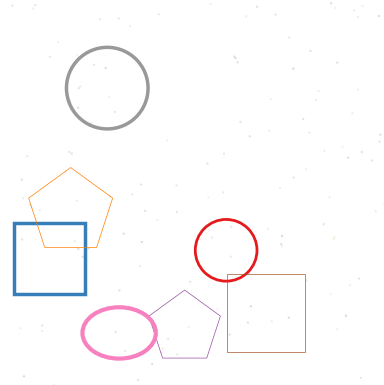[{"shape": "circle", "thickness": 2, "radius": 0.4, "center": [0.587, 0.35]}, {"shape": "square", "thickness": 2.5, "radius": 0.46, "center": [0.129, 0.328]}, {"shape": "pentagon", "thickness": 0.5, "radius": 0.49, "center": [0.48, 0.149]}, {"shape": "pentagon", "thickness": 0.5, "radius": 0.57, "center": [0.184, 0.45]}, {"shape": "square", "thickness": 0.5, "radius": 0.51, "center": [0.691, 0.187]}, {"shape": "oval", "thickness": 3, "radius": 0.48, "center": [0.309, 0.135]}, {"shape": "circle", "thickness": 2.5, "radius": 0.53, "center": [0.279, 0.771]}]